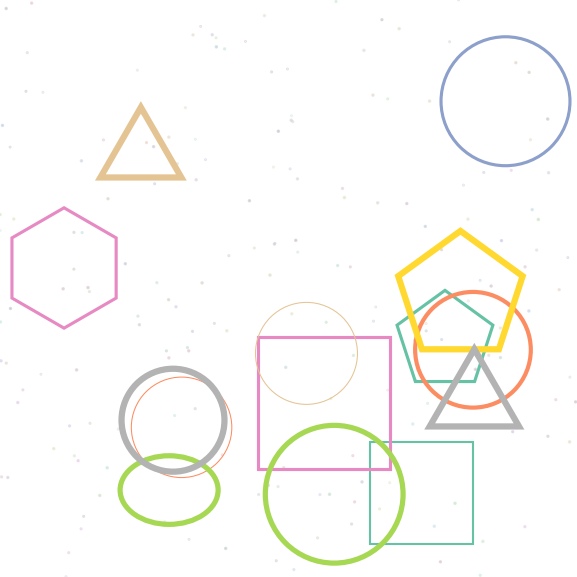[{"shape": "pentagon", "thickness": 1.5, "radius": 0.44, "center": [0.771, 0.409]}, {"shape": "square", "thickness": 1, "radius": 0.44, "center": [0.73, 0.146]}, {"shape": "circle", "thickness": 0.5, "radius": 0.43, "center": [0.314, 0.259]}, {"shape": "circle", "thickness": 2, "radius": 0.5, "center": [0.819, 0.393]}, {"shape": "circle", "thickness": 1.5, "radius": 0.56, "center": [0.875, 0.824]}, {"shape": "square", "thickness": 1.5, "radius": 0.57, "center": [0.561, 0.302]}, {"shape": "hexagon", "thickness": 1.5, "radius": 0.52, "center": [0.111, 0.535]}, {"shape": "circle", "thickness": 2.5, "radius": 0.6, "center": [0.579, 0.143]}, {"shape": "oval", "thickness": 2.5, "radius": 0.42, "center": [0.293, 0.151]}, {"shape": "pentagon", "thickness": 3, "radius": 0.57, "center": [0.797, 0.486]}, {"shape": "triangle", "thickness": 3, "radius": 0.4, "center": [0.244, 0.732]}, {"shape": "circle", "thickness": 0.5, "radius": 0.44, "center": [0.531, 0.387]}, {"shape": "triangle", "thickness": 3, "radius": 0.45, "center": [0.821, 0.305]}, {"shape": "circle", "thickness": 3, "radius": 0.45, "center": [0.3, 0.271]}]